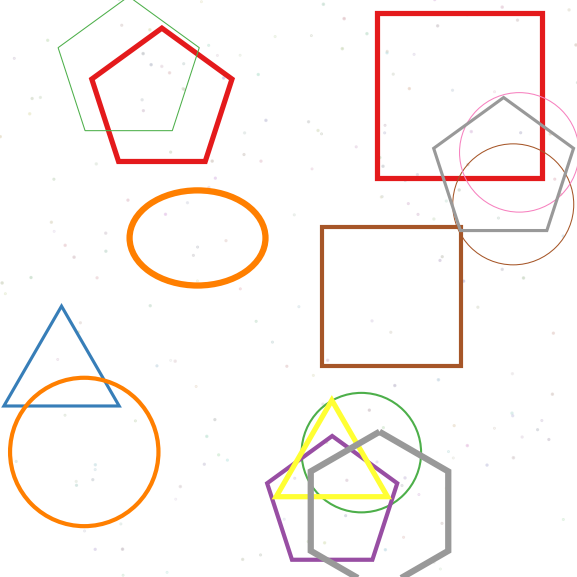[{"shape": "pentagon", "thickness": 2.5, "radius": 0.64, "center": [0.28, 0.823]}, {"shape": "square", "thickness": 2.5, "radius": 0.71, "center": [0.796, 0.833]}, {"shape": "triangle", "thickness": 1.5, "radius": 0.58, "center": [0.107, 0.354]}, {"shape": "pentagon", "thickness": 0.5, "radius": 0.64, "center": [0.223, 0.877]}, {"shape": "circle", "thickness": 1, "radius": 0.52, "center": [0.626, 0.215]}, {"shape": "pentagon", "thickness": 2, "radius": 0.59, "center": [0.575, 0.126]}, {"shape": "oval", "thickness": 3, "radius": 0.59, "center": [0.342, 0.587]}, {"shape": "circle", "thickness": 2, "radius": 0.64, "center": [0.146, 0.217]}, {"shape": "triangle", "thickness": 2.5, "radius": 0.56, "center": [0.575, 0.195]}, {"shape": "square", "thickness": 2, "radius": 0.6, "center": [0.678, 0.486]}, {"shape": "circle", "thickness": 0.5, "radius": 0.52, "center": [0.889, 0.645]}, {"shape": "circle", "thickness": 0.5, "radius": 0.52, "center": [0.899, 0.735]}, {"shape": "hexagon", "thickness": 3, "radius": 0.69, "center": [0.657, 0.114]}, {"shape": "pentagon", "thickness": 1.5, "radius": 0.64, "center": [0.872, 0.703]}]